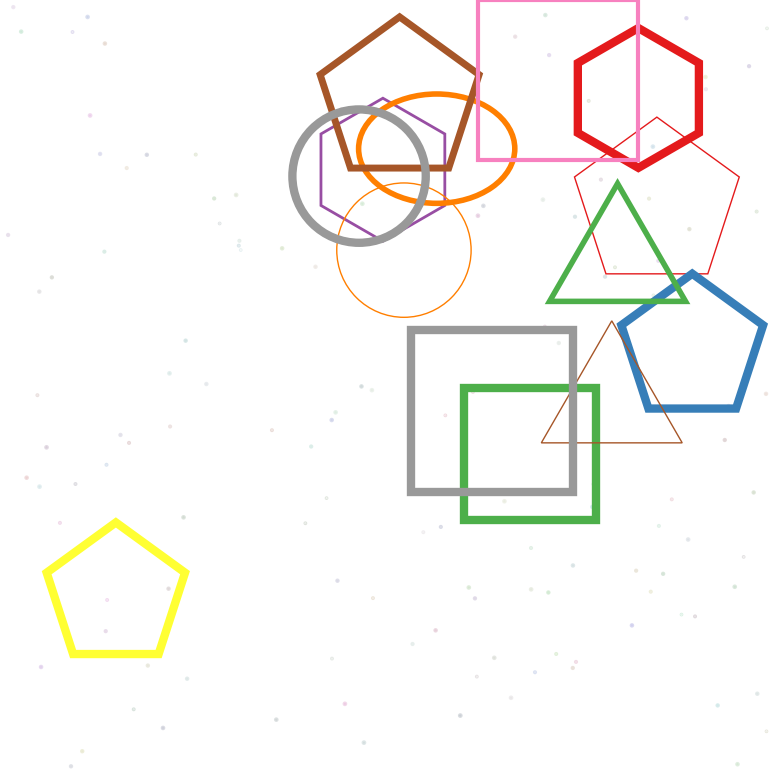[{"shape": "pentagon", "thickness": 0.5, "radius": 0.56, "center": [0.853, 0.735]}, {"shape": "hexagon", "thickness": 3, "radius": 0.45, "center": [0.829, 0.873]}, {"shape": "pentagon", "thickness": 3, "radius": 0.48, "center": [0.899, 0.548]}, {"shape": "triangle", "thickness": 2, "radius": 0.51, "center": [0.802, 0.66]}, {"shape": "square", "thickness": 3, "radius": 0.43, "center": [0.688, 0.41]}, {"shape": "hexagon", "thickness": 1, "radius": 0.46, "center": [0.497, 0.78]}, {"shape": "oval", "thickness": 2, "radius": 0.51, "center": [0.567, 0.807]}, {"shape": "circle", "thickness": 0.5, "radius": 0.44, "center": [0.525, 0.675]}, {"shape": "pentagon", "thickness": 3, "radius": 0.47, "center": [0.15, 0.227]}, {"shape": "triangle", "thickness": 0.5, "radius": 0.53, "center": [0.795, 0.478]}, {"shape": "pentagon", "thickness": 2.5, "radius": 0.54, "center": [0.519, 0.87]}, {"shape": "square", "thickness": 1.5, "radius": 0.52, "center": [0.724, 0.896]}, {"shape": "circle", "thickness": 3, "radius": 0.43, "center": [0.466, 0.771]}, {"shape": "square", "thickness": 3, "radius": 0.52, "center": [0.639, 0.466]}]